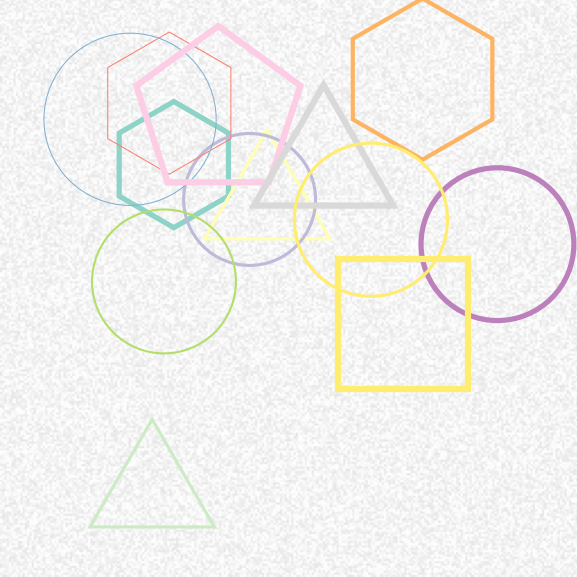[{"shape": "hexagon", "thickness": 2.5, "radius": 0.55, "center": [0.301, 0.714]}, {"shape": "triangle", "thickness": 1.5, "radius": 0.63, "center": [0.463, 0.648]}, {"shape": "circle", "thickness": 1.5, "radius": 0.57, "center": [0.432, 0.654]}, {"shape": "hexagon", "thickness": 0.5, "radius": 0.62, "center": [0.293, 0.821]}, {"shape": "circle", "thickness": 0.5, "radius": 0.75, "center": [0.225, 0.793]}, {"shape": "hexagon", "thickness": 2, "radius": 0.7, "center": [0.732, 0.862]}, {"shape": "circle", "thickness": 1, "radius": 0.62, "center": [0.284, 0.512]}, {"shape": "pentagon", "thickness": 3, "radius": 0.75, "center": [0.378, 0.805]}, {"shape": "triangle", "thickness": 3, "radius": 0.7, "center": [0.56, 0.713]}, {"shape": "circle", "thickness": 2.5, "radius": 0.66, "center": [0.861, 0.576]}, {"shape": "triangle", "thickness": 1.5, "radius": 0.62, "center": [0.263, 0.149]}, {"shape": "square", "thickness": 3, "radius": 0.56, "center": [0.698, 0.439]}, {"shape": "circle", "thickness": 1.5, "radius": 0.66, "center": [0.642, 0.619]}]